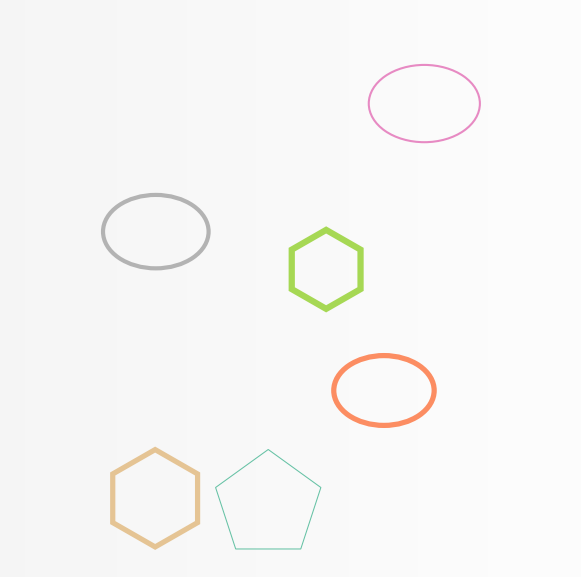[{"shape": "pentagon", "thickness": 0.5, "radius": 0.48, "center": [0.461, 0.126]}, {"shape": "oval", "thickness": 2.5, "radius": 0.43, "center": [0.661, 0.323]}, {"shape": "oval", "thickness": 1, "radius": 0.48, "center": [0.73, 0.82]}, {"shape": "hexagon", "thickness": 3, "radius": 0.34, "center": [0.561, 0.533]}, {"shape": "hexagon", "thickness": 2.5, "radius": 0.42, "center": [0.267, 0.136]}, {"shape": "oval", "thickness": 2, "radius": 0.45, "center": [0.268, 0.598]}]